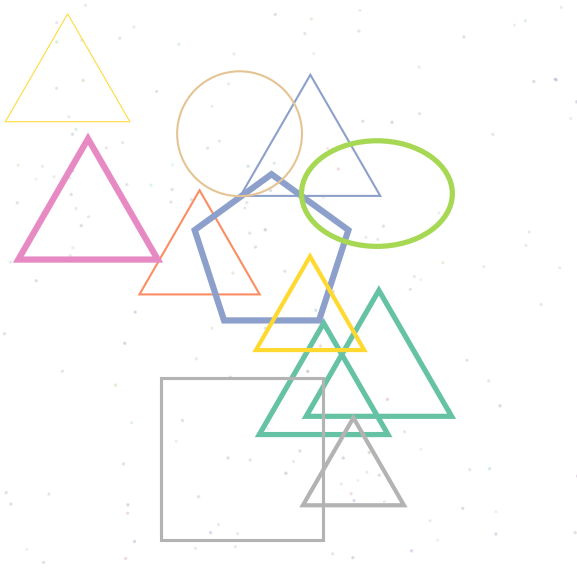[{"shape": "triangle", "thickness": 2.5, "radius": 0.73, "center": [0.656, 0.351]}, {"shape": "triangle", "thickness": 2.5, "radius": 0.64, "center": [0.56, 0.311]}, {"shape": "triangle", "thickness": 1, "radius": 0.6, "center": [0.346, 0.549]}, {"shape": "pentagon", "thickness": 3, "radius": 0.7, "center": [0.47, 0.558]}, {"shape": "triangle", "thickness": 1, "radius": 0.7, "center": [0.537, 0.73]}, {"shape": "triangle", "thickness": 3, "radius": 0.7, "center": [0.152, 0.619]}, {"shape": "oval", "thickness": 2.5, "radius": 0.65, "center": [0.653, 0.664]}, {"shape": "triangle", "thickness": 2, "radius": 0.54, "center": [0.537, 0.447]}, {"shape": "triangle", "thickness": 0.5, "radius": 0.62, "center": [0.117, 0.851]}, {"shape": "circle", "thickness": 1, "radius": 0.54, "center": [0.415, 0.768]}, {"shape": "square", "thickness": 1.5, "radius": 0.7, "center": [0.42, 0.204]}, {"shape": "triangle", "thickness": 2, "radius": 0.5, "center": [0.612, 0.175]}]